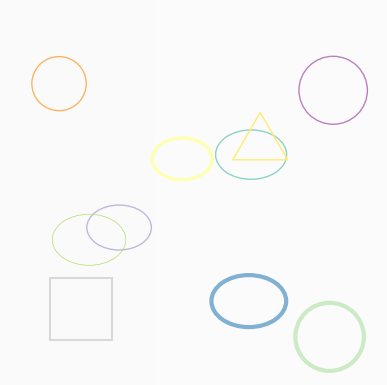[{"shape": "oval", "thickness": 1, "radius": 0.46, "center": [0.648, 0.598]}, {"shape": "oval", "thickness": 2.5, "radius": 0.39, "center": [0.47, 0.587]}, {"shape": "oval", "thickness": 1, "radius": 0.42, "center": [0.307, 0.409]}, {"shape": "oval", "thickness": 3, "radius": 0.48, "center": [0.642, 0.218]}, {"shape": "circle", "thickness": 1, "radius": 0.35, "center": [0.152, 0.783]}, {"shape": "oval", "thickness": 0.5, "radius": 0.47, "center": [0.23, 0.377]}, {"shape": "square", "thickness": 1.5, "radius": 0.4, "center": [0.208, 0.198]}, {"shape": "circle", "thickness": 1, "radius": 0.44, "center": [0.86, 0.766]}, {"shape": "circle", "thickness": 3, "radius": 0.44, "center": [0.851, 0.125]}, {"shape": "triangle", "thickness": 1, "radius": 0.41, "center": [0.671, 0.626]}]